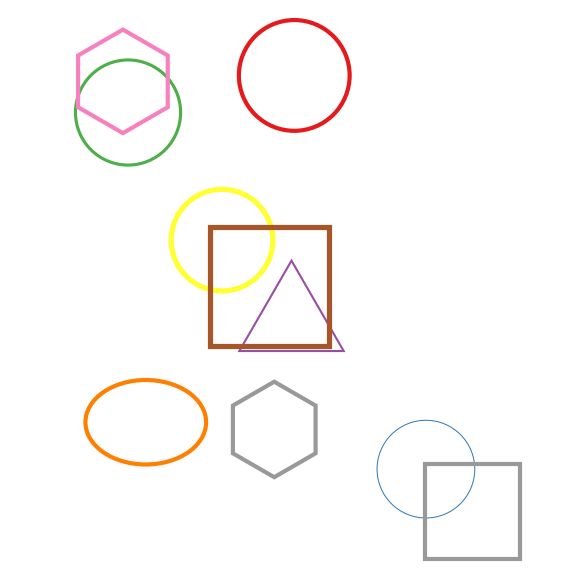[{"shape": "circle", "thickness": 2, "radius": 0.48, "center": [0.51, 0.869]}, {"shape": "circle", "thickness": 0.5, "radius": 0.42, "center": [0.738, 0.187]}, {"shape": "circle", "thickness": 1.5, "radius": 0.46, "center": [0.222, 0.804]}, {"shape": "triangle", "thickness": 1, "radius": 0.52, "center": [0.505, 0.443]}, {"shape": "oval", "thickness": 2, "radius": 0.52, "center": [0.252, 0.268]}, {"shape": "circle", "thickness": 2.5, "radius": 0.44, "center": [0.384, 0.583]}, {"shape": "square", "thickness": 2.5, "radius": 0.51, "center": [0.467, 0.503]}, {"shape": "hexagon", "thickness": 2, "radius": 0.45, "center": [0.213, 0.858]}, {"shape": "hexagon", "thickness": 2, "radius": 0.41, "center": [0.475, 0.255]}, {"shape": "square", "thickness": 2, "radius": 0.41, "center": [0.818, 0.113]}]